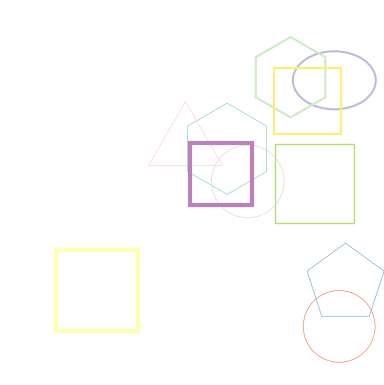[{"shape": "hexagon", "thickness": 0.5, "radius": 0.59, "center": [0.59, 0.614]}, {"shape": "square", "thickness": 3, "radius": 0.53, "center": [0.251, 0.245]}, {"shape": "oval", "thickness": 1.5, "radius": 0.54, "center": [0.868, 0.791]}, {"shape": "circle", "thickness": 0.5, "radius": 0.47, "center": [0.881, 0.152]}, {"shape": "pentagon", "thickness": 0.5, "radius": 0.53, "center": [0.898, 0.263]}, {"shape": "square", "thickness": 1, "radius": 0.51, "center": [0.817, 0.523]}, {"shape": "triangle", "thickness": 0.5, "radius": 0.55, "center": [0.482, 0.625]}, {"shape": "circle", "thickness": 0.5, "radius": 0.47, "center": [0.644, 0.529]}, {"shape": "square", "thickness": 3, "radius": 0.41, "center": [0.574, 0.548]}, {"shape": "hexagon", "thickness": 1.5, "radius": 0.52, "center": [0.755, 0.799]}, {"shape": "square", "thickness": 1.5, "radius": 0.43, "center": [0.799, 0.737]}]